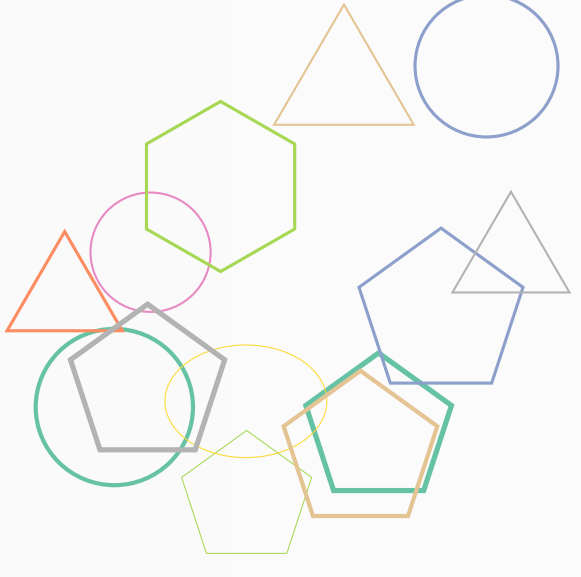[{"shape": "pentagon", "thickness": 2.5, "radius": 0.66, "center": [0.651, 0.256]}, {"shape": "circle", "thickness": 2, "radius": 0.68, "center": [0.197, 0.294]}, {"shape": "triangle", "thickness": 1.5, "radius": 0.57, "center": [0.111, 0.484]}, {"shape": "pentagon", "thickness": 1.5, "radius": 0.74, "center": [0.759, 0.456]}, {"shape": "circle", "thickness": 1.5, "radius": 0.62, "center": [0.837, 0.885]}, {"shape": "circle", "thickness": 1, "radius": 0.52, "center": [0.259, 0.562]}, {"shape": "hexagon", "thickness": 1.5, "radius": 0.74, "center": [0.38, 0.676]}, {"shape": "pentagon", "thickness": 0.5, "radius": 0.59, "center": [0.424, 0.136]}, {"shape": "oval", "thickness": 0.5, "radius": 0.7, "center": [0.423, 0.304]}, {"shape": "pentagon", "thickness": 2, "radius": 0.7, "center": [0.62, 0.218]}, {"shape": "triangle", "thickness": 1, "radius": 0.69, "center": [0.592, 0.852]}, {"shape": "triangle", "thickness": 1, "radius": 0.58, "center": [0.879, 0.551]}, {"shape": "pentagon", "thickness": 2.5, "radius": 0.7, "center": [0.254, 0.333]}]